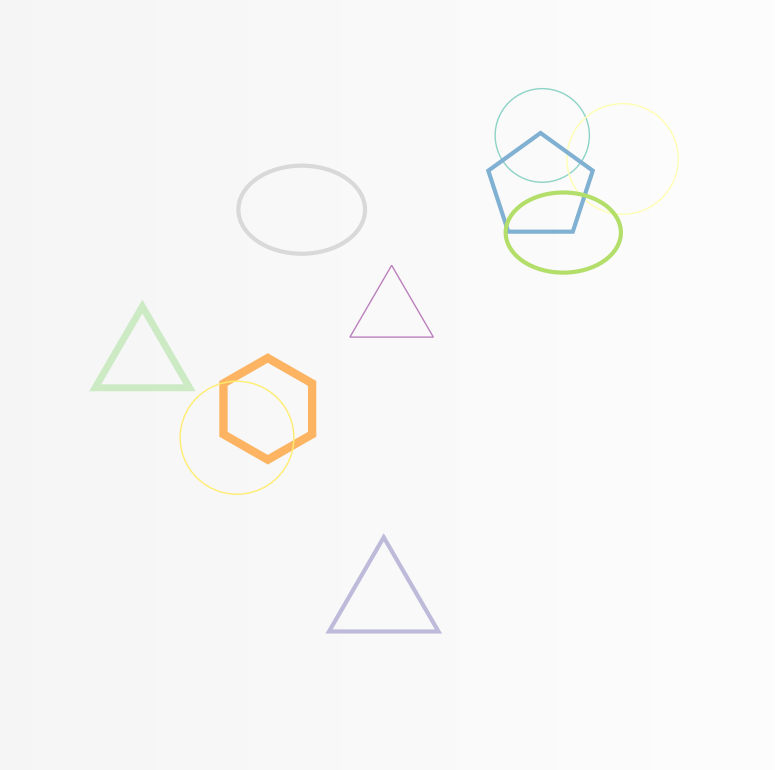[{"shape": "circle", "thickness": 0.5, "radius": 0.3, "center": [0.7, 0.824]}, {"shape": "circle", "thickness": 0.5, "radius": 0.36, "center": [0.803, 0.794]}, {"shape": "triangle", "thickness": 1.5, "radius": 0.41, "center": [0.495, 0.221]}, {"shape": "pentagon", "thickness": 1.5, "radius": 0.35, "center": [0.697, 0.756]}, {"shape": "hexagon", "thickness": 3, "radius": 0.33, "center": [0.346, 0.469]}, {"shape": "oval", "thickness": 1.5, "radius": 0.37, "center": [0.727, 0.698]}, {"shape": "oval", "thickness": 1.5, "radius": 0.41, "center": [0.389, 0.728]}, {"shape": "triangle", "thickness": 0.5, "radius": 0.31, "center": [0.505, 0.593]}, {"shape": "triangle", "thickness": 2.5, "radius": 0.35, "center": [0.184, 0.532]}, {"shape": "circle", "thickness": 0.5, "radius": 0.37, "center": [0.306, 0.432]}]